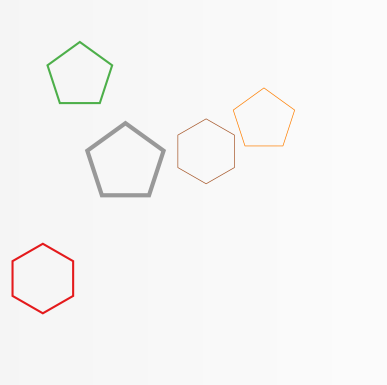[{"shape": "hexagon", "thickness": 1.5, "radius": 0.45, "center": [0.111, 0.277]}, {"shape": "pentagon", "thickness": 1.5, "radius": 0.44, "center": [0.206, 0.803]}, {"shape": "pentagon", "thickness": 0.5, "radius": 0.42, "center": [0.681, 0.688]}, {"shape": "hexagon", "thickness": 0.5, "radius": 0.42, "center": [0.532, 0.607]}, {"shape": "pentagon", "thickness": 3, "radius": 0.52, "center": [0.324, 0.577]}]